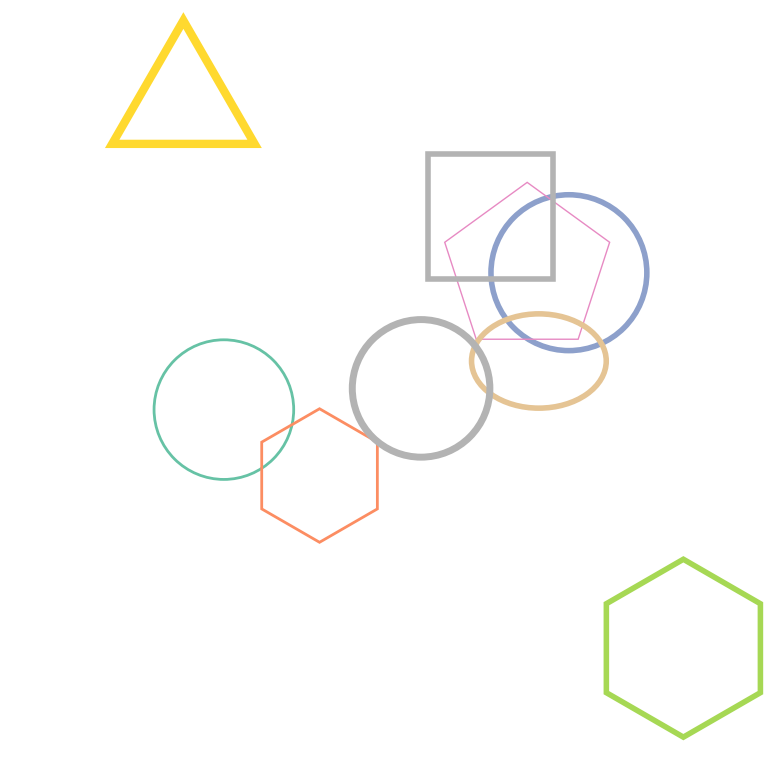[{"shape": "circle", "thickness": 1, "radius": 0.45, "center": [0.291, 0.468]}, {"shape": "hexagon", "thickness": 1, "radius": 0.43, "center": [0.415, 0.382]}, {"shape": "circle", "thickness": 2, "radius": 0.51, "center": [0.739, 0.646]}, {"shape": "pentagon", "thickness": 0.5, "radius": 0.56, "center": [0.685, 0.651]}, {"shape": "hexagon", "thickness": 2, "radius": 0.58, "center": [0.888, 0.158]}, {"shape": "triangle", "thickness": 3, "radius": 0.53, "center": [0.238, 0.867]}, {"shape": "oval", "thickness": 2, "radius": 0.44, "center": [0.7, 0.531]}, {"shape": "circle", "thickness": 2.5, "radius": 0.45, "center": [0.547, 0.496]}, {"shape": "square", "thickness": 2, "radius": 0.41, "center": [0.637, 0.718]}]